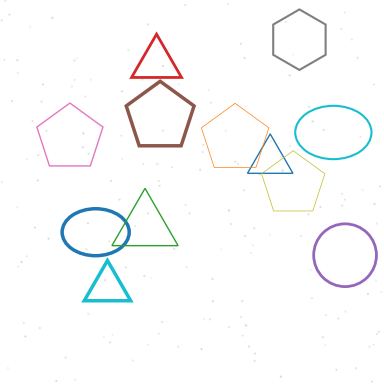[{"shape": "triangle", "thickness": 1, "radius": 0.34, "center": [0.702, 0.584]}, {"shape": "oval", "thickness": 2.5, "radius": 0.44, "center": [0.248, 0.397]}, {"shape": "pentagon", "thickness": 0.5, "radius": 0.46, "center": [0.611, 0.639]}, {"shape": "triangle", "thickness": 1, "radius": 0.5, "center": [0.377, 0.412]}, {"shape": "triangle", "thickness": 2, "radius": 0.37, "center": [0.407, 0.836]}, {"shape": "circle", "thickness": 2, "radius": 0.41, "center": [0.896, 0.337]}, {"shape": "pentagon", "thickness": 2.5, "radius": 0.46, "center": [0.416, 0.696]}, {"shape": "pentagon", "thickness": 1, "radius": 0.45, "center": [0.182, 0.642]}, {"shape": "hexagon", "thickness": 1.5, "radius": 0.39, "center": [0.778, 0.897]}, {"shape": "pentagon", "thickness": 0.5, "radius": 0.43, "center": [0.762, 0.522]}, {"shape": "triangle", "thickness": 2.5, "radius": 0.35, "center": [0.279, 0.254]}, {"shape": "oval", "thickness": 1.5, "radius": 0.5, "center": [0.866, 0.656]}]